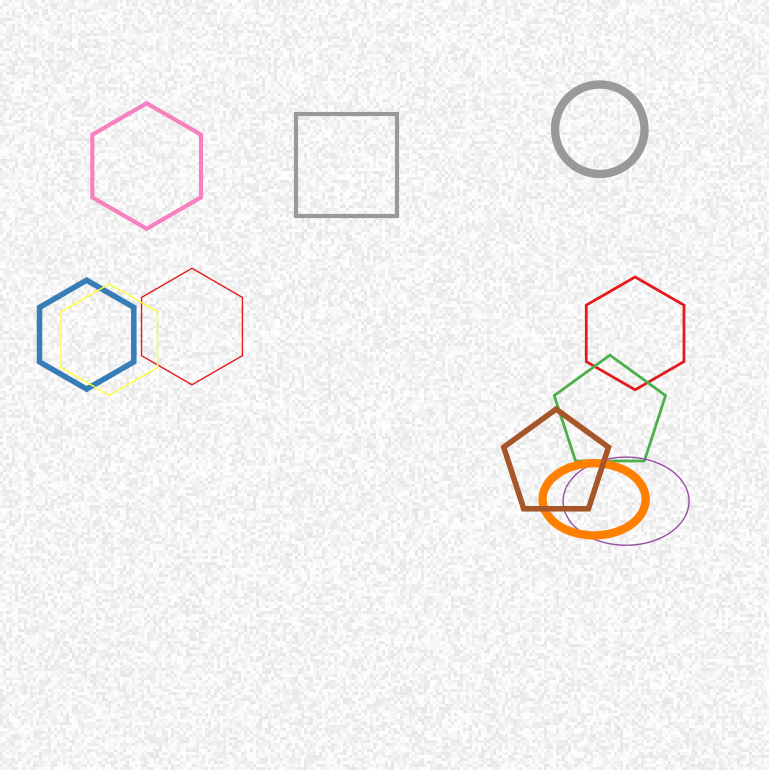[{"shape": "hexagon", "thickness": 1, "radius": 0.37, "center": [0.825, 0.567]}, {"shape": "hexagon", "thickness": 0.5, "radius": 0.38, "center": [0.249, 0.576]}, {"shape": "hexagon", "thickness": 2, "radius": 0.35, "center": [0.113, 0.565]}, {"shape": "pentagon", "thickness": 1, "radius": 0.38, "center": [0.792, 0.463]}, {"shape": "oval", "thickness": 0.5, "radius": 0.41, "center": [0.813, 0.349]}, {"shape": "oval", "thickness": 3, "radius": 0.33, "center": [0.772, 0.352]}, {"shape": "hexagon", "thickness": 0.5, "radius": 0.36, "center": [0.142, 0.559]}, {"shape": "pentagon", "thickness": 2, "radius": 0.36, "center": [0.722, 0.397]}, {"shape": "hexagon", "thickness": 1.5, "radius": 0.41, "center": [0.19, 0.784]}, {"shape": "square", "thickness": 1.5, "radius": 0.33, "center": [0.45, 0.786]}, {"shape": "circle", "thickness": 3, "radius": 0.29, "center": [0.779, 0.832]}]